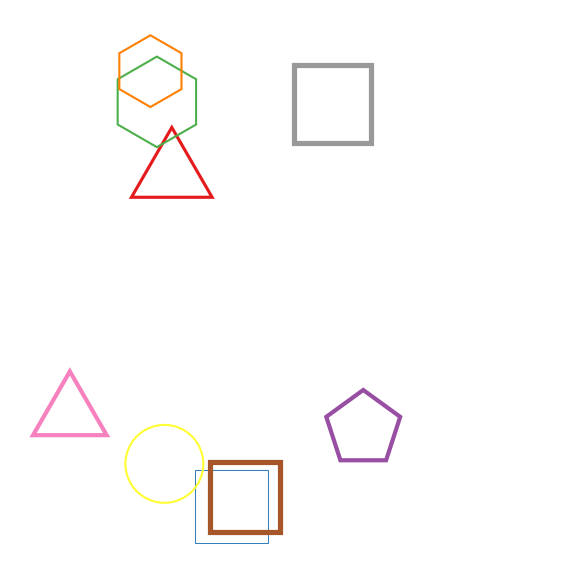[{"shape": "triangle", "thickness": 1.5, "radius": 0.4, "center": [0.297, 0.698]}, {"shape": "square", "thickness": 0.5, "radius": 0.32, "center": [0.401, 0.122]}, {"shape": "hexagon", "thickness": 1, "radius": 0.39, "center": [0.272, 0.823]}, {"shape": "pentagon", "thickness": 2, "radius": 0.34, "center": [0.629, 0.257]}, {"shape": "hexagon", "thickness": 1, "radius": 0.31, "center": [0.26, 0.876]}, {"shape": "circle", "thickness": 1, "radius": 0.34, "center": [0.285, 0.196]}, {"shape": "square", "thickness": 2.5, "radius": 0.3, "center": [0.425, 0.138]}, {"shape": "triangle", "thickness": 2, "radius": 0.37, "center": [0.121, 0.282]}, {"shape": "square", "thickness": 2.5, "radius": 0.33, "center": [0.576, 0.819]}]